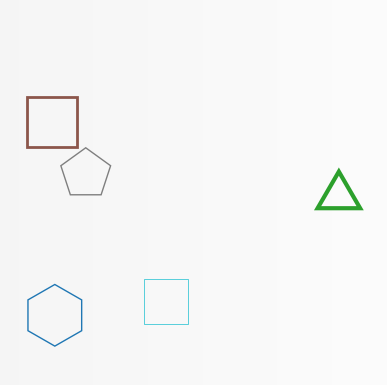[{"shape": "hexagon", "thickness": 1, "radius": 0.4, "center": [0.141, 0.181]}, {"shape": "triangle", "thickness": 3, "radius": 0.32, "center": [0.874, 0.491]}, {"shape": "square", "thickness": 2, "radius": 0.32, "center": [0.135, 0.683]}, {"shape": "pentagon", "thickness": 1, "radius": 0.34, "center": [0.221, 0.549]}, {"shape": "square", "thickness": 0.5, "radius": 0.29, "center": [0.428, 0.216]}]